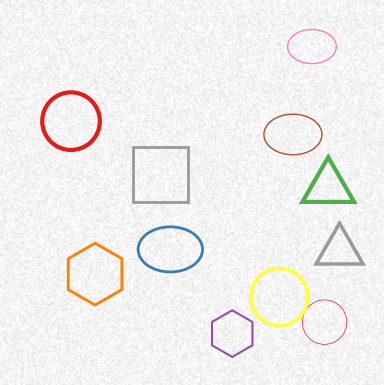[{"shape": "circle", "thickness": 3, "radius": 0.37, "center": [0.185, 0.685]}, {"shape": "circle", "thickness": 0.5, "radius": 0.29, "center": [0.843, 0.163]}, {"shape": "oval", "thickness": 2, "radius": 0.42, "center": [0.442, 0.352]}, {"shape": "triangle", "thickness": 3, "radius": 0.39, "center": [0.853, 0.514]}, {"shape": "hexagon", "thickness": 1.5, "radius": 0.3, "center": [0.603, 0.133]}, {"shape": "hexagon", "thickness": 2, "radius": 0.4, "center": [0.247, 0.288]}, {"shape": "circle", "thickness": 2.5, "radius": 0.37, "center": [0.725, 0.228]}, {"shape": "oval", "thickness": 1, "radius": 0.38, "center": [0.761, 0.651]}, {"shape": "oval", "thickness": 1, "radius": 0.32, "center": [0.81, 0.879]}, {"shape": "square", "thickness": 2, "radius": 0.35, "center": [0.417, 0.547]}, {"shape": "triangle", "thickness": 2.5, "radius": 0.35, "center": [0.882, 0.35]}]